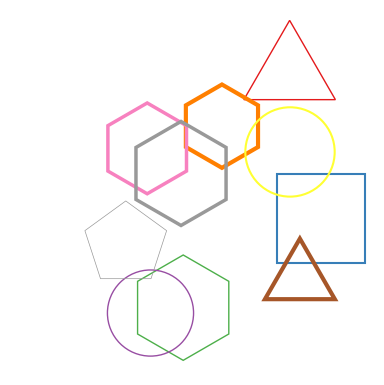[{"shape": "triangle", "thickness": 1, "radius": 0.69, "center": [0.752, 0.81]}, {"shape": "square", "thickness": 1.5, "radius": 0.57, "center": [0.834, 0.433]}, {"shape": "hexagon", "thickness": 1, "radius": 0.68, "center": [0.476, 0.201]}, {"shape": "circle", "thickness": 1, "radius": 0.56, "center": [0.391, 0.187]}, {"shape": "hexagon", "thickness": 3, "radius": 0.54, "center": [0.576, 0.672]}, {"shape": "circle", "thickness": 1.5, "radius": 0.58, "center": [0.753, 0.605]}, {"shape": "triangle", "thickness": 3, "radius": 0.52, "center": [0.779, 0.275]}, {"shape": "hexagon", "thickness": 2.5, "radius": 0.59, "center": [0.382, 0.615]}, {"shape": "hexagon", "thickness": 2.5, "radius": 0.68, "center": [0.47, 0.549]}, {"shape": "pentagon", "thickness": 0.5, "radius": 0.56, "center": [0.327, 0.366]}]